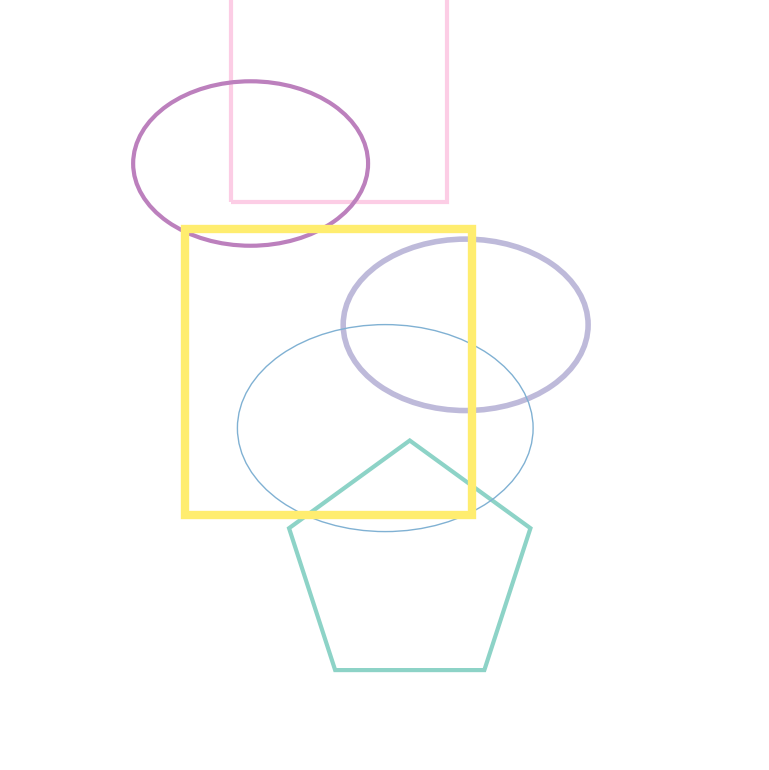[{"shape": "pentagon", "thickness": 1.5, "radius": 0.82, "center": [0.532, 0.263]}, {"shape": "oval", "thickness": 2, "radius": 0.8, "center": [0.605, 0.578]}, {"shape": "oval", "thickness": 0.5, "radius": 0.96, "center": [0.5, 0.444]}, {"shape": "square", "thickness": 1.5, "radius": 0.7, "center": [0.44, 0.879]}, {"shape": "oval", "thickness": 1.5, "radius": 0.76, "center": [0.325, 0.788]}, {"shape": "square", "thickness": 3, "radius": 0.93, "center": [0.427, 0.517]}]